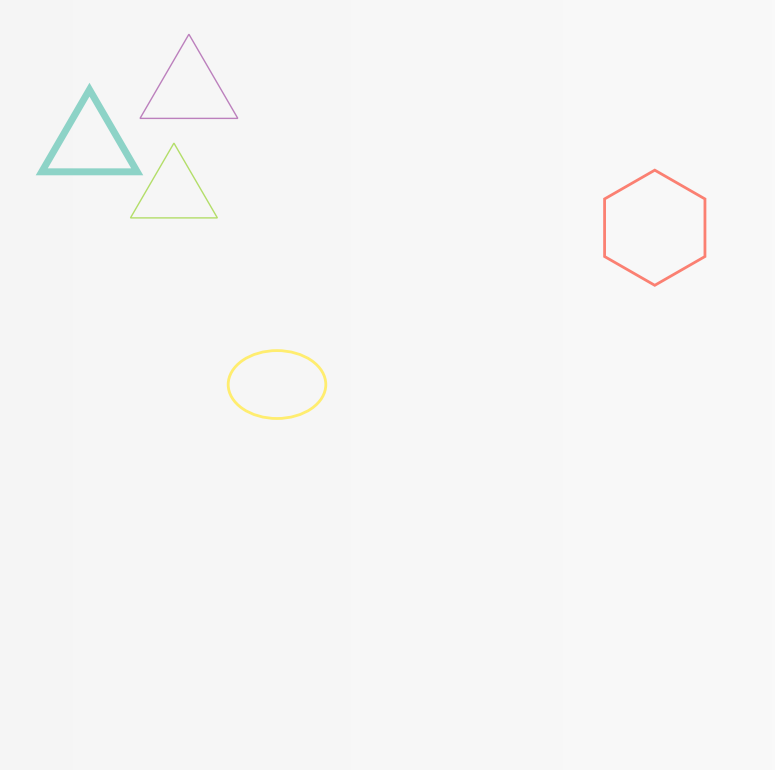[{"shape": "triangle", "thickness": 2.5, "radius": 0.36, "center": [0.115, 0.812]}, {"shape": "hexagon", "thickness": 1, "radius": 0.37, "center": [0.845, 0.704]}, {"shape": "triangle", "thickness": 0.5, "radius": 0.32, "center": [0.224, 0.749]}, {"shape": "triangle", "thickness": 0.5, "radius": 0.36, "center": [0.244, 0.883]}, {"shape": "oval", "thickness": 1, "radius": 0.31, "center": [0.357, 0.501]}]